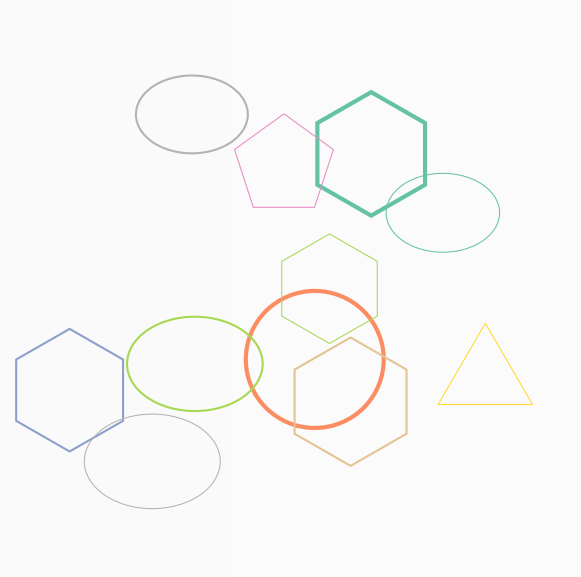[{"shape": "oval", "thickness": 0.5, "radius": 0.49, "center": [0.762, 0.631]}, {"shape": "hexagon", "thickness": 2, "radius": 0.53, "center": [0.639, 0.733]}, {"shape": "circle", "thickness": 2, "radius": 0.59, "center": [0.542, 0.377]}, {"shape": "hexagon", "thickness": 1, "radius": 0.53, "center": [0.12, 0.323]}, {"shape": "pentagon", "thickness": 0.5, "radius": 0.45, "center": [0.489, 0.713]}, {"shape": "oval", "thickness": 1, "radius": 0.58, "center": [0.335, 0.369]}, {"shape": "hexagon", "thickness": 0.5, "radius": 0.47, "center": [0.567, 0.499]}, {"shape": "triangle", "thickness": 0.5, "radius": 0.47, "center": [0.835, 0.346]}, {"shape": "hexagon", "thickness": 1, "radius": 0.56, "center": [0.603, 0.304]}, {"shape": "oval", "thickness": 0.5, "radius": 0.58, "center": [0.262, 0.2]}, {"shape": "oval", "thickness": 1, "radius": 0.48, "center": [0.33, 0.801]}]